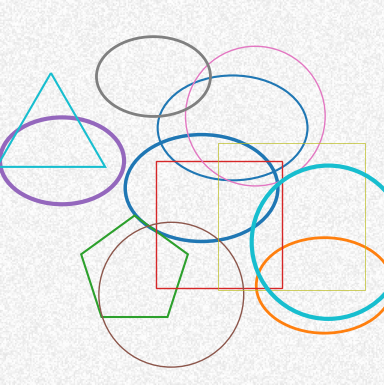[{"shape": "oval", "thickness": 1.5, "radius": 0.97, "center": [0.604, 0.668]}, {"shape": "oval", "thickness": 2.5, "radius": 0.99, "center": [0.524, 0.512]}, {"shape": "oval", "thickness": 2, "radius": 0.89, "center": [0.843, 0.259]}, {"shape": "pentagon", "thickness": 1.5, "radius": 0.73, "center": [0.349, 0.294]}, {"shape": "square", "thickness": 1, "radius": 0.82, "center": [0.569, 0.417]}, {"shape": "oval", "thickness": 3, "radius": 0.81, "center": [0.161, 0.582]}, {"shape": "circle", "thickness": 1, "radius": 0.94, "center": [0.445, 0.235]}, {"shape": "circle", "thickness": 1, "radius": 0.91, "center": [0.663, 0.698]}, {"shape": "oval", "thickness": 2, "radius": 0.74, "center": [0.399, 0.801]}, {"shape": "square", "thickness": 0.5, "radius": 0.96, "center": [0.758, 0.438]}, {"shape": "circle", "thickness": 3, "radius": 1.0, "center": [0.853, 0.371]}, {"shape": "triangle", "thickness": 1.5, "radius": 0.81, "center": [0.132, 0.648]}]